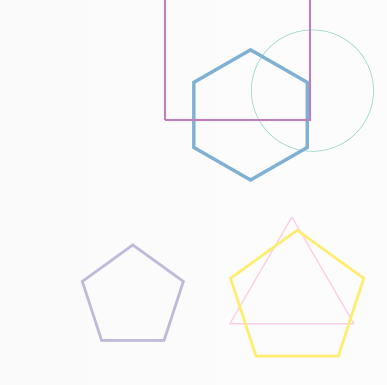[{"shape": "circle", "thickness": 0.5, "radius": 0.79, "center": [0.806, 0.765]}, {"shape": "pentagon", "thickness": 2, "radius": 0.69, "center": [0.343, 0.227]}, {"shape": "hexagon", "thickness": 2.5, "radius": 0.85, "center": [0.647, 0.702]}, {"shape": "triangle", "thickness": 1, "radius": 0.92, "center": [0.753, 0.251]}, {"shape": "square", "thickness": 1.5, "radius": 0.94, "center": [0.613, 0.876]}, {"shape": "pentagon", "thickness": 2, "radius": 0.9, "center": [0.767, 0.221]}]